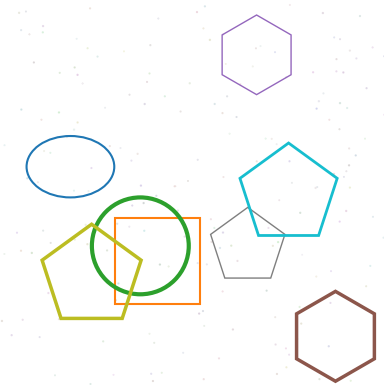[{"shape": "oval", "thickness": 1.5, "radius": 0.57, "center": [0.183, 0.567]}, {"shape": "square", "thickness": 1.5, "radius": 0.55, "center": [0.41, 0.322]}, {"shape": "circle", "thickness": 3, "radius": 0.63, "center": [0.364, 0.361]}, {"shape": "hexagon", "thickness": 1, "radius": 0.52, "center": [0.666, 0.858]}, {"shape": "hexagon", "thickness": 2.5, "radius": 0.58, "center": [0.871, 0.126]}, {"shape": "pentagon", "thickness": 1, "radius": 0.51, "center": [0.644, 0.36]}, {"shape": "pentagon", "thickness": 2.5, "radius": 0.68, "center": [0.238, 0.282]}, {"shape": "pentagon", "thickness": 2, "radius": 0.66, "center": [0.75, 0.496]}]